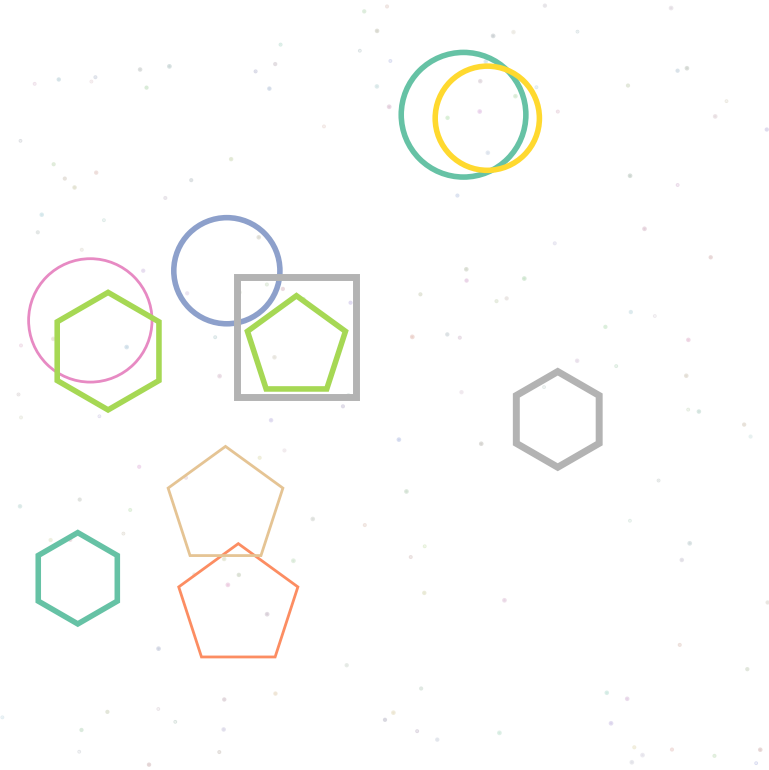[{"shape": "circle", "thickness": 2, "radius": 0.4, "center": [0.602, 0.851]}, {"shape": "hexagon", "thickness": 2, "radius": 0.3, "center": [0.101, 0.249]}, {"shape": "pentagon", "thickness": 1, "radius": 0.41, "center": [0.309, 0.213]}, {"shape": "circle", "thickness": 2, "radius": 0.34, "center": [0.295, 0.648]}, {"shape": "circle", "thickness": 1, "radius": 0.4, "center": [0.117, 0.584]}, {"shape": "hexagon", "thickness": 2, "radius": 0.38, "center": [0.14, 0.544]}, {"shape": "pentagon", "thickness": 2, "radius": 0.33, "center": [0.385, 0.549]}, {"shape": "circle", "thickness": 2, "radius": 0.34, "center": [0.633, 0.846]}, {"shape": "pentagon", "thickness": 1, "radius": 0.39, "center": [0.293, 0.342]}, {"shape": "hexagon", "thickness": 2.5, "radius": 0.31, "center": [0.724, 0.455]}, {"shape": "square", "thickness": 2.5, "radius": 0.39, "center": [0.385, 0.562]}]